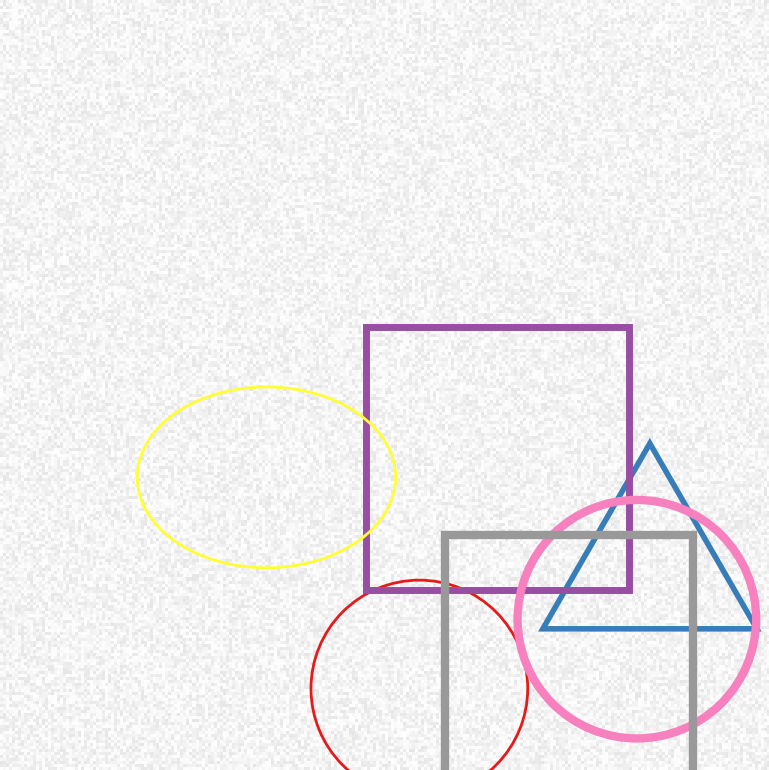[{"shape": "circle", "thickness": 1, "radius": 0.7, "center": [0.545, 0.106]}, {"shape": "triangle", "thickness": 2, "radius": 0.8, "center": [0.844, 0.264]}, {"shape": "square", "thickness": 2.5, "radius": 0.85, "center": [0.646, 0.405]}, {"shape": "oval", "thickness": 1, "radius": 0.84, "center": [0.346, 0.38]}, {"shape": "circle", "thickness": 3, "radius": 0.77, "center": [0.827, 0.196]}, {"shape": "square", "thickness": 3, "radius": 0.8, "center": [0.739, 0.144]}]